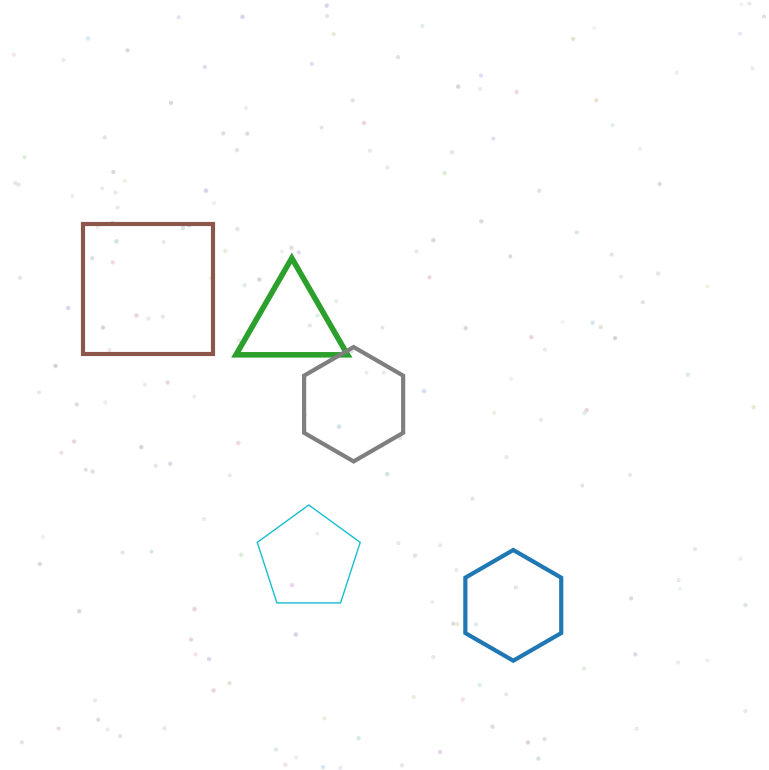[{"shape": "hexagon", "thickness": 1.5, "radius": 0.36, "center": [0.667, 0.214]}, {"shape": "triangle", "thickness": 2, "radius": 0.42, "center": [0.379, 0.581]}, {"shape": "square", "thickness": 1.5, "radius": 0.42, "center": [0.192, 0.625]}, {"shape": "hexagon", "thickness": 1.5, "radius": 0.37, "center": [0.459, 0.475]}, {"shape": "pentagon", "thickness": 0.5, "radius": 0.35, "center": [0.401, 0.274]}]